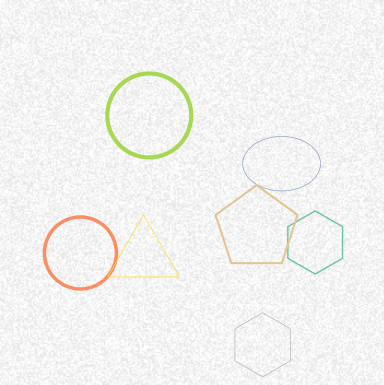[{"shape": "hexagon", "thickness": 1, "radius": 0.41, "center": [0.819, 0.37]}, {"shape": "circle", "thickness": 2.5, "radius": 0.47, "center": [0.209, 0.343]}, {"shape": "oval", "thickness": 0.5, "radius": 0.51, "center": [0.732, 0.575]}, {"shape": "circle", "thickness": 3, "radius": 0.54, "center": [0.388, 0.7]}, {"shape": "triangle", "thickness": 0.5, "radius": 0.54, "center": [0.373, 0.334]}, {"shape": "pentagon", "thickness": 1.5, "radius": 0.56, "center": [0.666, 0.407]}, {"shape": "hexagon", "thickness": 0.5, "radius": 0.42, "center": [0.682, 0.104]}]